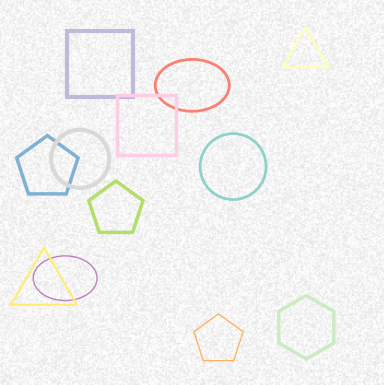[{"shape": "circle", "thickness": 2, "radius": 0.43, "center": [0.606, 0.567]}, {"shape": "triangle", "thickness": 1.5, "radius": 0.34, "center": [0.794, 0.86]}, {"shape": "square", "thickness": 3, "radius": 0.43, "center": [0.26, 0.833]}, {"shape": "oval", "thickness": 2, "radius": 0.48, "center": [0.499, 0.778]}, {"shape": "pentagon", "thickness": 2.5, "radius": 0.42, "center": [0.123, 0.564]}, {"shape": "pentagon", "thickness": 1, "radius": 0.34, "center": [0.567, 0.118]}, {"shape": "pentagon", "thickness": 2.5, "radius": 0.37, "center": [0.301, 0.456]}, {"shape": "square", "thickness": 2.5, "radius": 0.39, "center": [0.381, 0.676]}, {"shape": "circle", "thickness": 3, "radius": 0.38, "center": [0.208, 0.587]}, {"shape": "oval", "thickness": 1, "radius": 0.41, "center": [0.169, 0.277]}, {"shape": "hexagon", "thickness": 2.5, "radius": 0.41, "center": [0.796, 0.15]}, {"shape": "triangle", "thickness": 1.5, "radius": 0.49, "center": [0.114, 0.258]}]